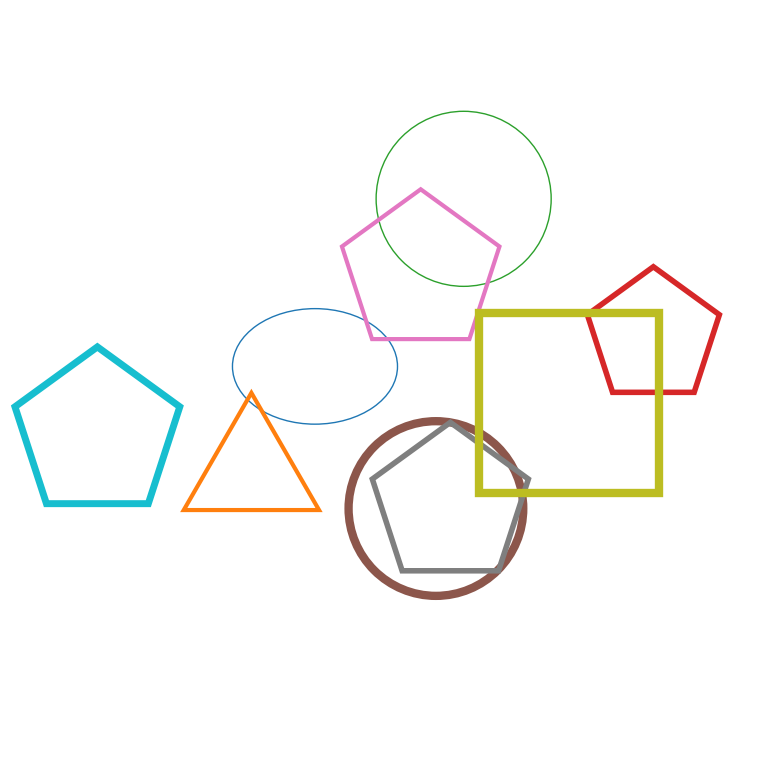[{"shape": "oval", "thickness": 0.5, "radius": 0.54, "center": [0.409, 0.524]}, {"shape": "triangle", "thickness": 1.5, "radius": 0.51, "center": [0.326, 0.388]}, {"shape": "circle", "thickness": 0.5, "radius": 0.57, "center": [0.602, 0.742]}, {"shape": "pentagon", "thickness": 2, "radius": 0.45, "center": [0.849, 0.563]}, {"shape": "circle", "thickness": 3, "radius": 0.57, "center": [0.566, 0.34]}, {"shape": "pentagon", "thickness": 1.5, "radius": 0.54, "center": [0.546, 0.647]}, {"shape": "pentagon", "thickness": 2, "radius": 0.53, "center": [0.585, 0.345]}, {"shape": "square", "thickness": 3, "radius": 0.58, "center": [0.739, 0.477]}, {"shape": "pentagon", "thickness": 2.5, "radius": 0.56, "center": [0.126, 0.437]}]